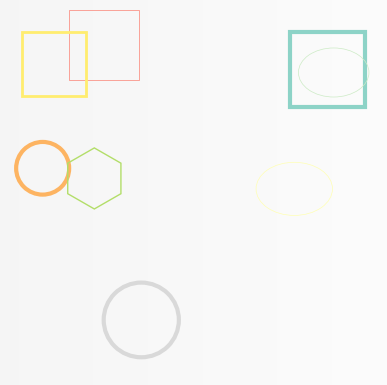[{"shape": "square", "thickness": 3, "radius": 0.48, "center": [0.846, 0.82]}, {"shape": "oval", "thickness": 0.5, "radius": 0.49, "center": [0.759, 0.509]}, {"shape": "square", "thickness": 0.5, "radius": 0.45, "center": [0.269, 0.882]}, {"shape": "circle", "thickness": 3, "radius": 0.34, "center": [0.11, 0.563]}, {"shape": "hexagon", "thickness": 1, "radius": 0.4, "center": [0.243, 0.537]}, {"shape": "circle", "thickness": 3, "radius": 0.48, "center": [0.365, 0.169]}, {"shape": "oval", "thickness": 0.5, "radius": 0.45, "center": [0.861, 0.812]}, {"shape": "square", "thickness": 2, "radius": 0.41, "center": [0.14, 0.834]}]